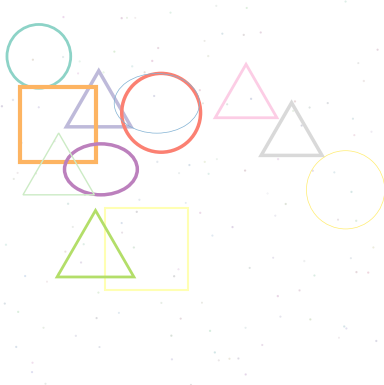[{"shape": "circle", "thickness": 2, "radius": 0.41, "center": [0.101, 0.854]}, {"shape": "square", "thickness": 1.5, "radius": 0.54, "center": [0.381, 0.353]}, {"shape": "triangle", "thickness": 2.5, "radius": 0.49, "center": [0.256, 0.719]}, {"shape": "circle", "thickness": 2.5, "radius": 0.51, "center": [0.419, 0.707]}, {"shape": "oval", "thickness": 0.5, "radius": 0.55, "center": [0.407, 0.732]}, {"shape": "square", "thickness": 3, "radius": 0.49, "center": [0.151, 0.677]}, {"shape": "triangle", "thickness": 2, "radius": 0.58, "center": [0.248, 0.338]}, {"shape": "triangle", "thickness": 2, "radius": 0.46, "center": [0.639, 0.74]}, {"shape": "triangle", "thickness": 2.5, "radius": 0.46, "center": [0.757, 0.642]}, {"shape": "oval", "thickness": 2.5, "radius": 0.47, "center": [0.262, 0.56]}, {"shape": "triangle", "thickness": 1, "radius": 0.54, "center": [0.152, 0.547]}, {"shape": "circle", "thickness": 0.5, "radius": 0.51, "center": [0.898, 0.507]}]